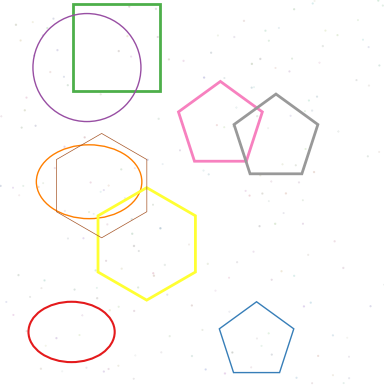[{"shape": "oval", "thickness": 1.5, "radius": 0.56, "center": [0.186, 0.138]}, {"shape": "pentagon", "thickness": 1, "radius": 0.51, "center": [0.666, 0.115]}, {"shape": "square", "thickness": 2, "radius": 0.56, "center": [0.303, 0.877]}, {"shape": "circle", "thickness": 1, "radius": 0.7, "center": [0.226, 0.825]}, {"shape": "oval", "thickness": 1, "radius": 0.69, "center": [0.231, 0.528]}, {"shape": "hexagon", "thickness": 2, "radius": 0.73, "center": [0.381, 0.367]}, {"shape": "hexagon", "thickness": 0.5, "radius": 0.68, "center": [0.264, 0.518]}, {"shape": "pentagon", "thickness": 2, "radius": 0.57, "center": [0.572, 0.674]}, {"shape": "pentagon", "thickness": 2, "radius": 0.57, "center": [0.717, 0.641]}]